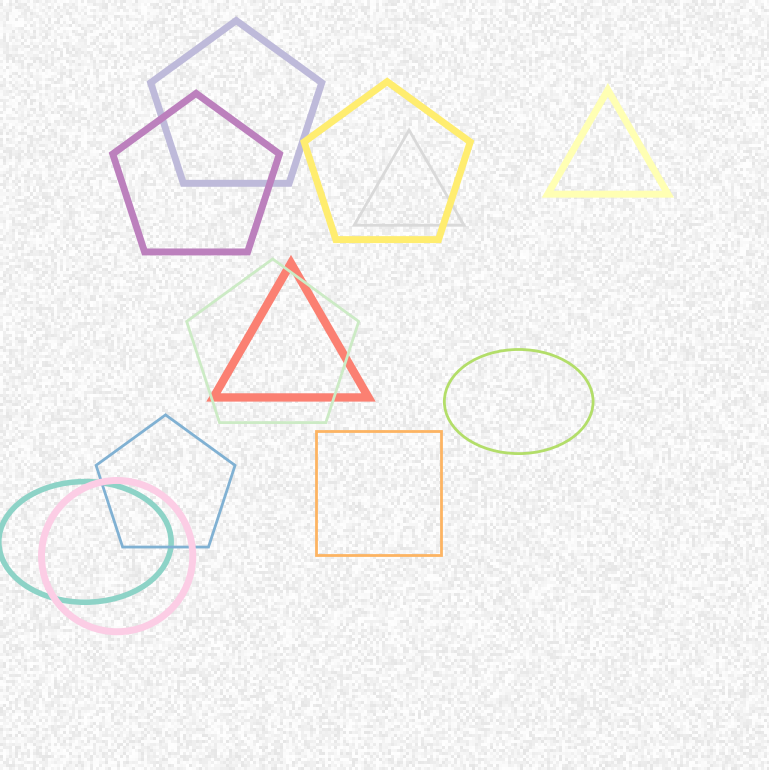[{"shape": "oval", "thickness": 2, "radius": 0.56, "center": [0.11, 0.296]}, {"shape": "triangle", "thickness": 2.5, "radius": 0.45, "center": [0.789, 0.793]}, {"shape": "pentagon", "thickness": 2.5, "radius": 0.58, "center": [0.307, 0.856]}, {"shape": "triangle", "thickness": 3, "radius": 0.58, "center": [0.378, 0.542]}, {"shape": "pentagon", "thickness": 1, "radius": 0.47, "center": [0.215, 0.366]}, {"shape": "square", "thickness": 1, "radius": 0.4, "center": [0.492, 0.36]}, {"shape": "oval", "thickness": 1, "radius": 0.48, "center": [0.674, 0.479]}, {"shape": "circle", "thickness": 2.5, "radius": 0.49, "center": [0.152, 0.278]}, {"shape": "triangle", "thickness": 1, "radius": 0.41, "center": [0.531, 0.749]}, {"shape": "pentagon", "thickness": 2.5, "radius": 0.57, "center": [0.255, 0.765]}, {"shape": "pentagon", "thickness": 1, "radius": 0.59, "center": [0.354, 0.546]}, {"shape": "pentagon", "thickness": 2.5, "radius": 0.57, "center": [0.503, 0.781]}]